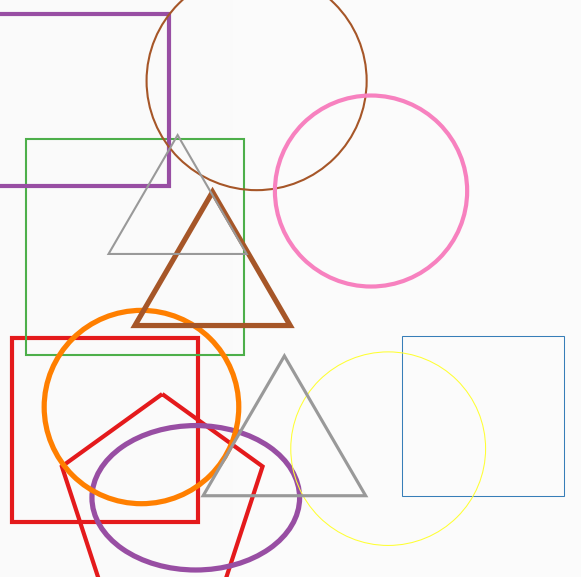[{"shape": "square", "thickness": 2, "radius": 0.8, "center": [0.181, 0.255]}, {"shape": "pentagon", "thickness": 2, "radius": 0.91, "center": [0.279, 0.135]}, {"shape": "square", "thickness": 0.5, "radius": 0.69, "center": [0.831, 0.279]}, {"shape": "square", "thickness": 1, "radius": 0.94, "center": [0.232, 0.572]}, {"shape": "oval", "thickness": 2.5, "radius": 0.89, "center": [0.337, 0.137]}, {"shape": "square", "thickness": 2, "radius": 0.75, "center": [0.141, 0.826]}, {"shape": "circle", "thickness": 2.5, "radius": 0.84, "center": [0.243, 0.294]}, {"shape": "circle", "thickness": 0.5, "radius": 0.84, "center": [0.668, 0.222]}, {"shape": "circle", "thickness": 1, "radius": 0.95, "center": [0.441, 0.859]}, {"shape": "triangle", "thickness": 2.5, "radius": 0.77, "center": [0.366, 0.513]}, {"shape": "circle", "thickness": 2, "radius": 0.83, "center": [0.638, 0.668]}, {"shape": "triangle", "thickness": 1.5, "radius": 0.81, "center": [0.489, 0.221]}, {"shape": "triangle", "thickness": 1, "radius": 0.69, "center": [0.306, 0.628]}]